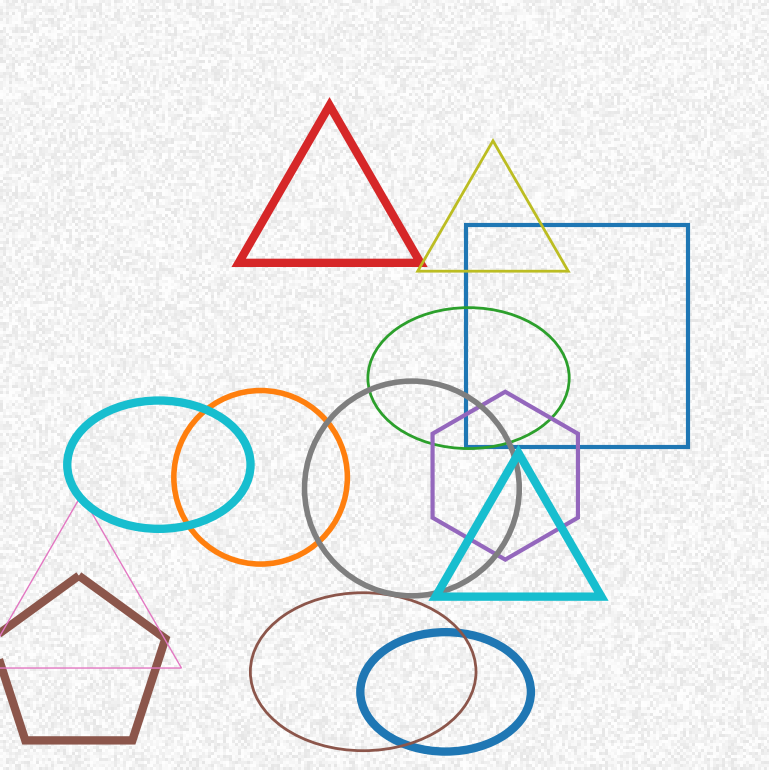[{"shape": "square", "thickness": 1.5, "radius": 0.72, "center": [0.749, 0.564]}, {"shape": "oval", "thickness": 3, "radius": 0.55, "center": [0.579, 0.101]}, {"shape": "circle", "thickness": 2, "radius": 0.56, "center": [0.338, 0.38]}, {"shape": "oval", "thickness": 1, "radius": 0.65, "center": [0.608, 0.509]}, {"shape": "triangle", "thickness": 3, "radius": 0.68, "center": [0.428, 0.727]}, {"shape": "hexagon", "thickness": 1.5, "radius": 0.54, "center": [0.656, 0.382]}, {"shape": "oval", "thickness": 1, "radius": 0.73, "center": [0.472, 0.128]}, {"shape": "pentagon", "thickness": 3, "radius": 0.59, "center": [0.102, 0.134]}, {"shape": "triangle", "thickness": 0.5, "radius": 0.75, "center": [0.106, 0.207]}, {"shape": "circle", "thickness": 2, "radius": 0.7, "center": [0.535, 0.366]}, {"shape": "triangle", "thickness": 1, "radius": 0.56, "center": [0.64, 0.704]}, {"shape": "oval", "thickness": 3, "radius": 0.6, "center": [0.206, 0.397]}, {"shape": "triangle", "thickness": 3, "radius": 0.62, "center": [0.673, 0.287]}]